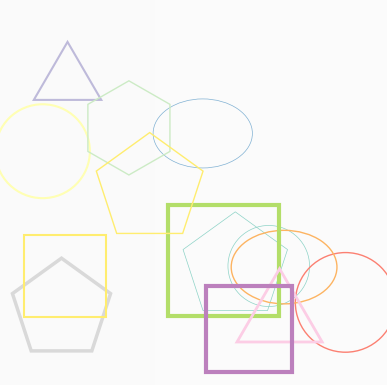[{"shape": "circle", "thickness": 0.5, "radius": 0.53, "center": [0.694, 0.309]}, {"shape": "pentagon", "thickness": 0.5, "radius": 0.71, "center": [0.607, 0.308]}, {"shape": "circle", "thickness": 1.5, "radius": 0.61, "center": [0.11, 0.607]}, {"shape": "triangle", "thickness": 1.5, "radius": 0.5, "center": [0.174, 0.791]}, {"shape": "circle", "thickness": 1, "radius": 0.65, "center": [0.892, 0.215]}, {"shape": "oval", "thickness": 0.5, "radius": 0.64, "center": [0.523, 0.653]}, {"shape": "oval", "thickness": 1, "radius": 0.68, "center": [0.733, 0.306]}, {"shape": "square", "thickness": 3, "radius": 0.72, "center": [0.577, 0.323]}, {"shape": "triangle", "thickness": 2, "radius": 0.63, "center": [0.721, 0.175]}, {"shape": "pentagon", "thickness": 2.5, "radius": 0.67, "center": [0.159, 0.196]}, {"shape": "square", "thickness": 3, "radius": 0.56, "center": [0.643, 0.146]}, {"shape": "hexagon", "thickness": 1, "radius": 0.61, "center": [0.333, 0.668]}, {"shape": "pentagon", "thickness": 1, "radius": 0.72, "center": [0.386, 0.511]}, {"shape": "square", "thickness": 1.5, "radius": 0.53, "center": [0.168, 0.283]}]